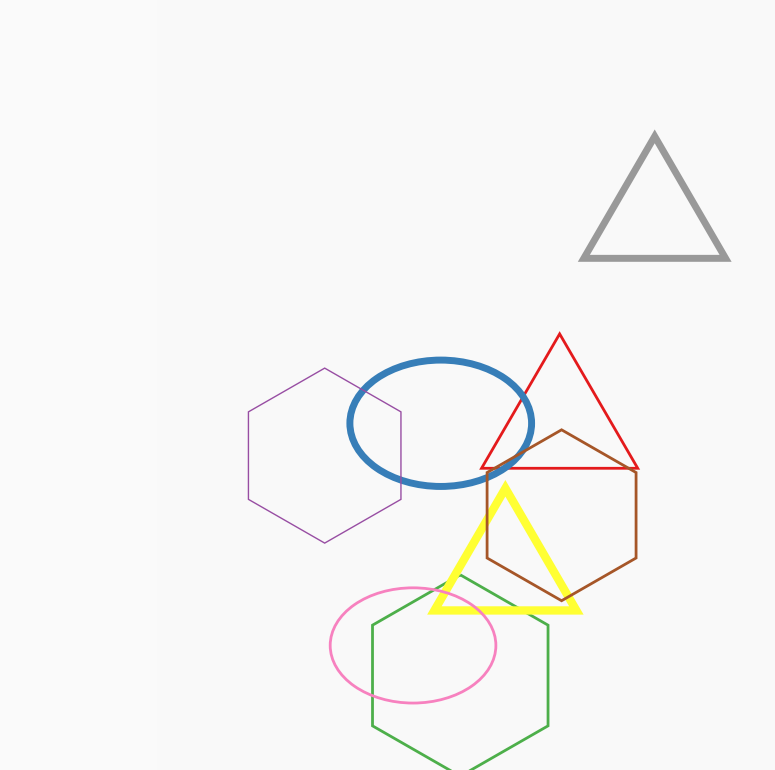[{"shape": "triangle", "thickness": 1, "radius": 0.58, "center": [0.722, 0.45]}, {"shape": "oval", "thickness": 2.5, "radius": 0.59, "center": [0.569, 0.45]}, {"shape": "hexagon", "thickness": 1, "radius": 0.65, "center": [0.594, 0.123]}, {"shape": "hexagon", "thickness": 0.5, "radius": 0.57, "center": [0.419, 0.408]}, {"shape": "triangle", "thickness": 3, "radius": 0.53, "center": [0.652, 0.26]}, {"shape": "hexagon", "thickness": 1, "radius": 0.55, "center": [0.725, 0.331]}, {"shape": "oval", "thickness": 1, "radius": 0.53, "center": [0.533, 0.162]}, {"shape": "triangle", "thickness": 2.5, "radius": 0.53, "center": [0.845, 0.717]}]